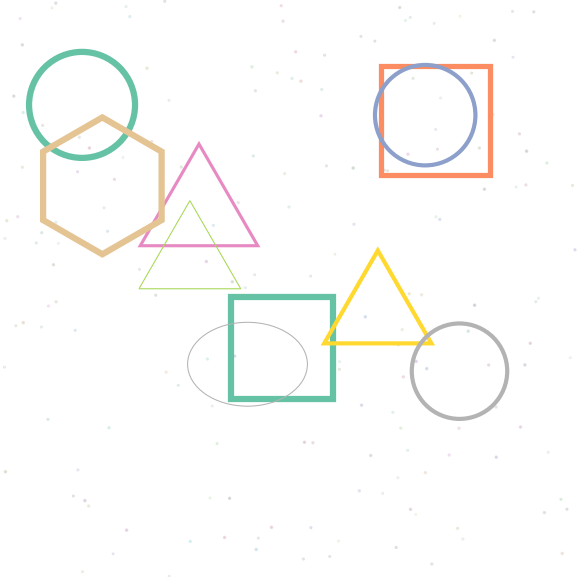[{"shape": "square", "thickness": 3, "radius": 0.44, "center": [0.488, 0.397]}, {"shape": "circle", "thickness": 3, "radius": 0.46, "center": [0.142, 0.817]}, {"shape": "square", "thickness": 2.5, "radius": 0.47, "center": [0.754, 0.791]}, {"shape": "circle", "thickness": 2, "radius": 0.43, "center": [0.736, 0.8]}, {"shape": "triangle", "thickness": 1.5, "radius": 0.59, "center": [0.345, 0.632]}, {"shape": "triangle", "thickness": 0.5, "radius": 0.51, "center": [0.329, 0.55]}, {"shape": "triangle", "thickness": 2, "radius": 0.54, "center": [0.654, 0.458]}, {"shape": "hexagon", "thickness": 3, "radius": 0.59, "center": [0.177, 0.677]}, {"shape": "circle", "thickness": 2, "radius": 0.41, "center": [0.796, 0.356]}, {"shape": "oval", "thickness": 0.5, "radius": 0.52, "center": [0.429, 0.368]}]